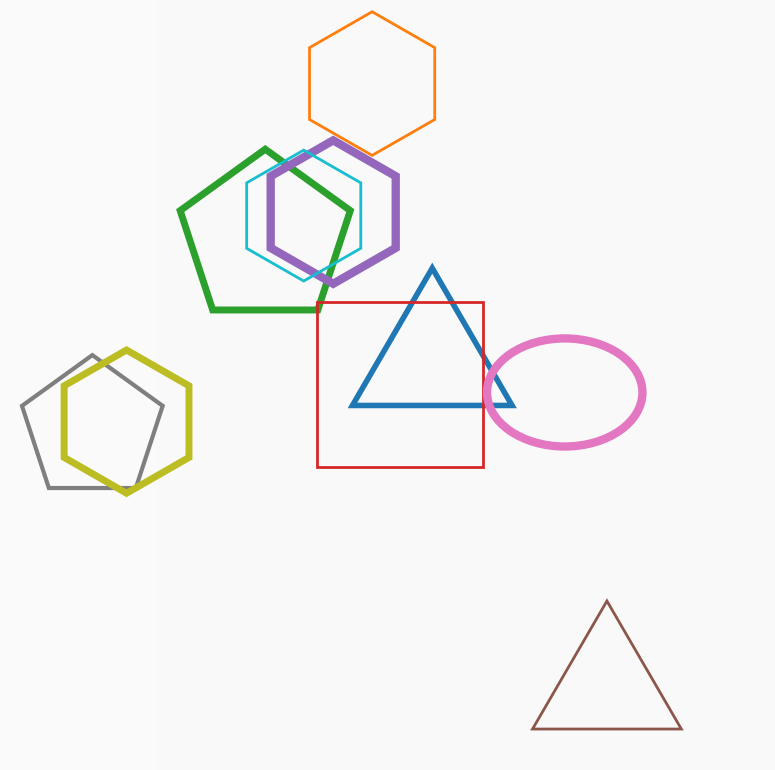[{"shape": "triangle", "thickness": 2, "radius": 0.59, "center": [0.558, 0.533]}, {"shape": "hexagon", "thickness": 1, "radius": 0.47, "center": [0.48, 0.891]}, {"shape": "pentagon", "thickness": 2.5, "radius": 0.58, "center": [0.342, 0.691]}, {"shape": "square", "thickness": 1, "radius": 0.54, "center": [0.516, 0.501]}, {"shape": "hexagon", "thickness": 3, "radius": 0.47, "center": [0.43, 0.725]}, {"shape": "triangle", "thickness": 1, "radius": 0.55, "center": [0.783, 0.109]}, {"shape": "oval", "thickness": 3, "radius": 0.5, "center": [0.729, 0.49]}, {"shape": "pentagon", "thickness": 1.5, "radius": 0.48, "center": [0.119, 0.443]}, {"shape": "hexagon", "thickness": 2.5, "radius": 0.47, "center": [0.163, 0.452]}, {"shape": "hexagon", "thickness": 1, "radius": 0.43, "center": [0.392, 0.72]}]